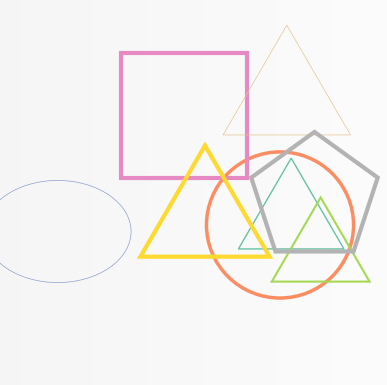[{"shape": "triangle", "thickness": 1, "radius": 0.79, "center": [0.751, 0.432]}, {"shape": "circle", "thickness": 2.5, "radius": 0.95, "center": [0.723, 0.416]}, {"shape": "oval", "thickness": 0.5, "radius": 0.95, "center": [0.149, 0.399]}, {"shape": "square", "thickness": 3, "radius": 0.81, "center": [0.475, 0.701]}, {"shape": "triangle", "thickness": 1.5, "radius": 0.73, "center": [0.828, 0.341]}, {"shape": "triangle", "thickness": 3, "radius": 0.96, "center": [0.529, 0.43]}, {"shape": "triangle", "thickness": 0.5, "radius": 0.95, "center": [0.74, 0.744]}, {"shape": "pentagon", "thickness": 3, "radius": 0.86, "center": [0.812, 0.486]}]